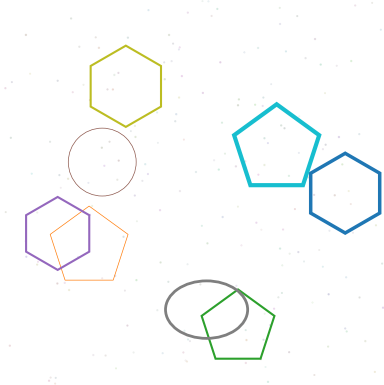[{"shape": "hexagon", "thickness": 2.5, "radius": 0.52, "center": [0.897, 0.498]}, {"shape": "pentagon", "thickness": 0.5, "radius": 0.53, "center": [0.231, 0.358]}, {"shape": "pentagon", "thickness": 1.5, "radius": 0.5, "center": [0.618, 0.149]}, {"shape": "hexagon", "thickness": 1.5, "radius": 0.47, "center": [0.15, 0.394]}, {"shape": "circle", "thickness": 0.5, "radius": 0.44, "center": [0.266, 0.579]}, {"shape": "oval", "thickness": 2, "radius": 0.53, "center": [0.537, 0.196]}, {"shape": "hexagon", "thickness": 1.5, "radius": 0.53, "center": [0.327, 0.776]}, {"shape": "pentagon", "thickness": 3, "radius": 0.58, "center": [0.719, 0.613]}]